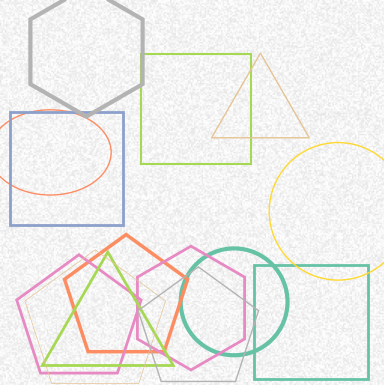[{"shape": "circle", "thickness": 3, "radius": 0.69, "center": [0.608, 0.216]}, {"shape": "square", "thickness": 2, "radius": 0.74, "center": [0.809, 0.165]}, {"shape": "oval", "thickness": 1, "radius": 0.79, "center": [0.131, 0.604]}, {"shape": "pentagon", "thickness": 2.5, "radius": 0.84, "center": [0.328, 0.223]}, {"shape": "square", "thickness": 2, "radius": 0.73, "center": [0.172, 0.562]}, {"shape": "pentagon", "thickness": 2, "radius": 0.85, "center": [0.205, 0.168]}, {"shape": "hexagon", "thickness": 2, "radius": 0.8, "center": [0.496, 0.2]}, {"shape": "triangle", "thickness": 2, "radius": 0.98, "center": [0.28, 0.149]}, {"shape": "square", "thickness": 1.5, "radius": 0.72, "center": [0.509, 0.717]}, {"shape": "circle", "thickness": 1, "radius": 0.89, "center": [0.878, 0.451]}, {"shape": "pentagon", "thickness": 0.5, "radius": 0.96, "center": [0.247, 0.159]}, {"shape": "triangle", "thickness": 1, "radius": 0.73, "center": [0.676, 0.715]}, {"shape": "pentagon", "thickness": 1, "radius": 0.82, "center": [0.515, 0.142]}, {"shape": "hexagon", "thickness": 3, "radius": 0.84, "center": [0.225, 0.866]}]